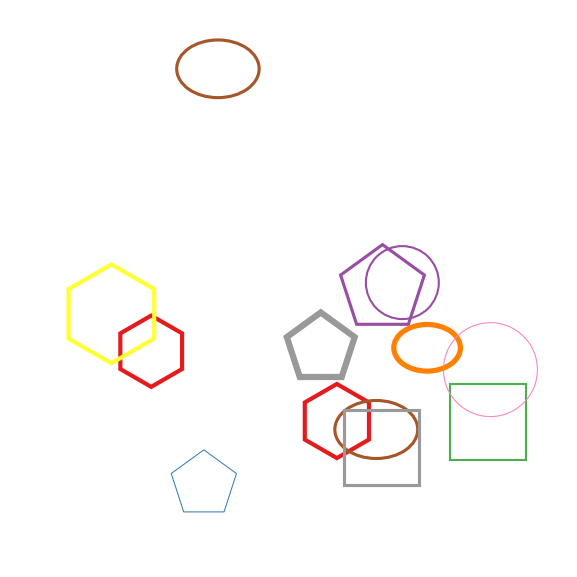[{"shape": "hexagon", "thickness": 2, "radius": 0.32, "center": [0.583, 0.27]}, {"shape": "hexagon", "thickness": 2, "radius": 0.31, "center": [0.262, 0.391]}, {"shape": "pentagon", "thickness": 0.5, "radius": 0.3, "center": [0.353, 0.161]}, {"shape": "square", "thickness": 1, "radius": 0.33, "center": [0.845, 0.268]}, {"shape": "circle", "thickness": 1, "radius": 0.32, "center": [0.697, 0.51]}, {"shape": "pentagon", "thickness": 1.5, "radius": 0.38, "center": [0.662, 0.499]}, {"shape": "oval", "thickness": 2.5, "radius": 0.29, "center": [0.74, 0.397]}, {"shape": "hexagon", "thickness": 2, "radius": 0.43, "center": [0.193, 0.456]}, {"shape": "oval", "thickness": 1.5, "radius": 0.36, "center": [0.652, 0.255]}, {"shape": "oval", "thickness": 1.5, "radius": 0.36, "center": [0.377, 0.88]}, {"shape": "circle", "thickness": 0.5, "radius": 0.41, "center": [0.849, 0.359]}, {"shape": "pentagon", "thickness": 3, "radius": 0.31, "center": [0.555, 0.396]}, {"shape": "square", "thickness": 1.5, "radius": 0.32, "center": [0.661, 0.224]}]